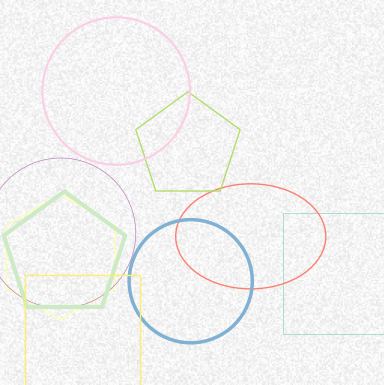[{"shape": "square", "thickness": 0.5, "radius": 0.78, "center": [0.891, 0.289]}, {"shape": "hexagon", "thickness": 1, "radius": 0.82, "center": [0.157, 0.333]}, {"shape": "oval", "thickness": 1, "radius": 0.97, "center": [0.651, 0.386]}, {"shape": "circle", "thickness": 2.5, "radius": 0.8, "center": [0.495, 0.27]}, {"shape": "pentagon", "thickness": 1, "radius": 0.71, "center": [0.488, 0.619]}, {"shape": "circle", "thickness": 1.5, "radius": 0.96, "center": [0.302, 0.764]}, {"shape": "circle", "thickness": 0.5, "radius": 0.97, "center": [0.158, 0.395]}, {"shape": "pentagon", "thickness": 3, "radius": 0.83, "center": [0.167, 0.337]}, {"shape": "square", "thickness": 1, "radius": 0.75, "center": [0.215, 0.138]}]